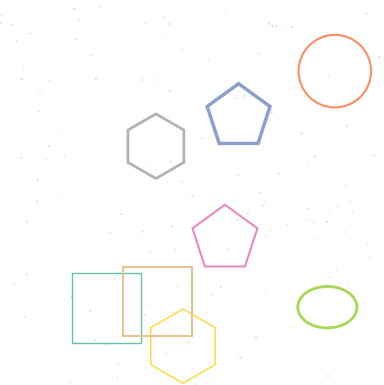[{"shape": "square", "thickness": 1, "radius": 0.45, "center": [0.276, 0.2]}, {"shape": "circle", "thickness": 1.5, "radius": 0.47, "center": [0.87, 0.815]}, {"shape": "pentagon", "thickness": 2.5, "radius": 0.43, "center": [0.62, 0.697]}, {"shape": "pentagon", "thickness": 1.5, "radius": 0.44, "center": [0.584, 0.38]}, {"shape": "oval", "thickness": 2, "radius": 0.38, "center": [0.85, 0.202]}, {"shape": "hexagon", "thickness": 1, "radius": 0.48, "center": [0.475, 0.101]}, {"shape": "square", "thickness": 1.5, "radius": 0.45, "center": [0.41, 0.217]}, {"shape": "hexagon", "thickness": 2, "radius": 0.42, "center": [0.405, 0.62]}]